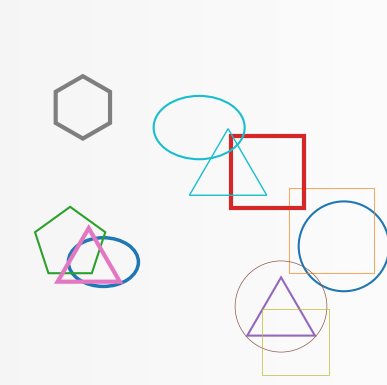[{"shape": "circle", "thickness": 1.5, "radius": 0.58, "center": [0.888, 0.36]}, {"shape": "oval", "thickness": 2.5, "radius": 0.45, "center": [0.267, 0.319]}, {"shape": "square", "thickness": 0.5, "radius": 0.55, "center": [0.856, 0.401]}, {"shape": "pentagon", "thickness": 1.5, "radius": 0.48, "center": [0.181, 0.367]}, {"shape": "square", "thickness": 3, "radius": 0.47, "center": [0.691, 0.553]}, {"shape": "triangle", "thickness": 1.5, "radius": 0.5, "center": [0.725, 0.179]}, {"shape": "circle", "thickness": 0.5, "radius": 0.59, "center": [0.725, 0.204]}, {"shape": "triangle", "thickness": 3, "radius": 0.46, "center": [0.229, 0.315]}, {"shape": "hexagon", "thickness": 3, "radius": 0.4, "center": [0.214, 0.721]}, {"shape": "square", "thickness": 0.5, "radius": 0.43, "center": [0.762, 0.113]}, {"shape": "oval", "thickness": 1.5, "radius": 0.59, "center": [0.514, 0.669]}, {"shape": "triangle", "thickness": 1, "radius": 0.58, "center": [0.589, 0.55]}]